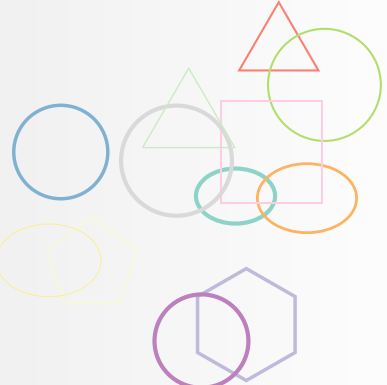[{"shape": "oval", "thickness": 3, "radius": 0.51, "center": [0.608, 0.491]}, {"shape": "pentagon", "thickness": 0.5, "radius": 0.61, "center": [0.238, 0.313]}, {"shape": "hexagon", "thickness": 2.5, "radius": 0.73, "center": [0.636, 0.157]}, {"shape": "triangle", "thickness": 1.5, "radius": 0.59, "center": [0.719, 0.876]}, {"shape": "circle", "thickness": 2.5, "radius": 0.61, "center": [0.157, 0.605]}, {"shape": "oval", "thickness": 2, "radius": 0.64, "center": [0.792, 0.485]}, {"shape": "circle", "thickness": 1.5, "radius": 0.73, "center": [0.837, 0.78]}, {"shape": "square", "thickness": 1.5, "radius": 0.66, "center": [0.701, 0.605]}, {"shape": "circle", "thickness": 3, "radius": 0.72, "center": [0.455, 0.583]}, {"shape": "circle", "thickness": 3, "radius": 0.61, "center": [0.52, 0.114]}, {"shape": "triangle", "thickness": 1, "radius": 0.69, "center": [0.487, 0.685]}, {"shape": "oval", "thickness": 0.5, "radius": 0.68, "center": [0.126, 0.324]}]